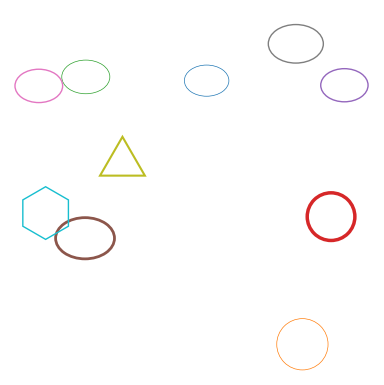[{"shape": "oval", "thickness": 0.5, "radius": 0.29, "center": [0.537, 0.791]}, {"shape": "circle", "thickness": 0.5, "radius": 0.33, "center": [0.785, 0.106]}, {"shape": "oval", "thickness": 0.5, "radius": 0.31, "center": [0.223, 0.8]}, {"shape": "circle", "thickness": 2.5, "radius": 0.31, "center": [0.86, 0.437]}, {"shape": "oval", "thickness": 1, "radius": 0.31, "center": [0.895, 0.779]}, {"shape": "oval", "thickness": 2, "radius": 0.38, "center": [0.221, 0.381]}, {"shape": "oval", "thickness": 1, "radius": 0.31, "center": [0.101, 0.777]}, {"shape": "oval", "thickness": 1, "radius": 0.36, "center": [0.768, 0.886]}, {"shape": "triangle", "thickness": 1.5, "radius": 0.34, "center": [0.318, 0.577]}, {"shape": "hexagon", "thickness": 1, "radius": 0.34, "center": [0.118, 0.447]}]